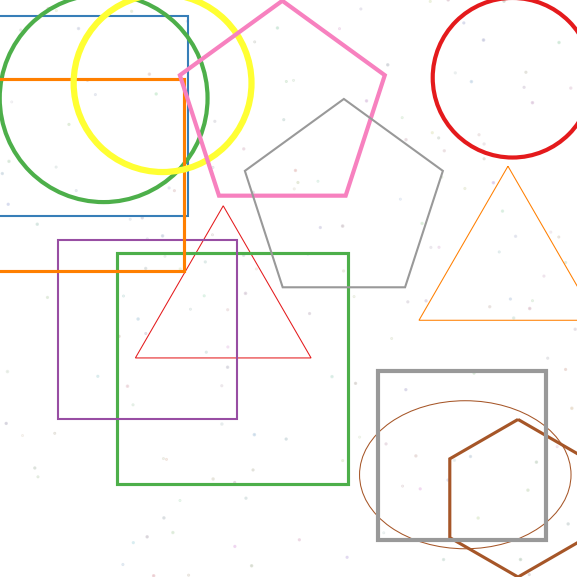[{"shape": "circle", "thickness": 2, "radius": 0.69, "center": [0.887, 0.865]}, {"shape": "triangle", "thickness": 0.5, "radius": 0.88, "center": [0.387, 0.467]}, {"shape": "square", "thickness": 1, "radius": 0.86, "center": [0.153, 0.798]}, {"shape": "circle", "thickness": 2, "radius": 0.9, "center": [0.179, 0.829]}, {"shape": "square", "thickness": 1.5, "radius": 1.0, "center": [0.403, 0.362]}, {"shape": "square", "thickness": 1, "radius": 0.77, "center": [0.256, 0.429]}, {"shape": "square", "thickness": 1.5, "radius": 0.83, "center": [0.153, 0.696]}, {"shape": "triangle", "thickness": 0.5, "radius": 0.89, "center": [0.88, 0.533]}, {"shape": "circle", "thickness": 3, "radius": 0.77, "center": [0.282, 0.855]}, {"shape": "hexagon", "thickness": 1.5, "radius": 0.68, "center": [0.897, 0.136]}, {"shape": "oval", "thickness": 0.5, "radius": 0.92, "center": [0.806, 0.177]}, {"shape": "pentagon", "thickness": 2, "radius": 0.93, "center": [0.489, 0.811]}, {"shape": "pentagon", "thickness": 1, "radius": 0.9, "center": [0.595, 0.648]}, {"shape": "square", "thickness": 2, "radius": 0.73, "center": [0.8, 0.21]}]